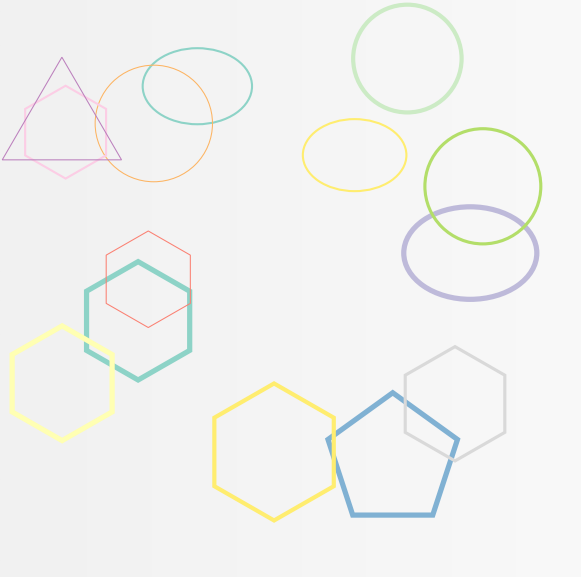[{"shape": "hexagon", "thickness": 2.5, "radius": 0.51, "center": [0.238, 0.444]}, {"shape": "oval", "thickness": 1, "radius": 0.47, "center": [0.34, 0.85]}, {"shape": "hexagon", "thickness": 2.5, "radius": 0.5, "center": [0.107, 0.336]}, {"shape": "oval", "thickness": 2.5, "radius": 0.57, "center": [0.809, 0.561]}, {"shape": "hexagon", "thickness": 0.5, "radius": 0.42, "center": [0.255, 0.516]}, {"shape": "pentagon", "thickness": 2.5, "radius": 0.59, "center": [0.676, 0.202]}, {"shape": "circle", "thickness": 0.5, "radius": 0.5, "center": [0.265, 0.785]}, {"shape": "circle", "thickness": 1.5, "radius": 0.5, "center": [0.831, 0.677]}, {"shape": "hexagon", "thickness": 1, "radius": 0.4, "center": [0.113, 0.77]}, {"shape": "hexagon", "thickness": 1.5, "radius": 0.49, "center": [0.783, 0.3]}, {"shape": "triangle", "thickness": 0.5, "radius": 0.59, "center": [0.106, 0.782]}, {"shape": "circle", "thickness": 2, "radius": 0.47, "center": [0.701, 0.898]}, {"shape": "hexagon", "thickness": 2, "radius": 0.59, "center": [0.472, 0.217]}, {"shape": "oval", "thickness": 1, "radius": 0.45, "center": [0.61, 0.73]}]